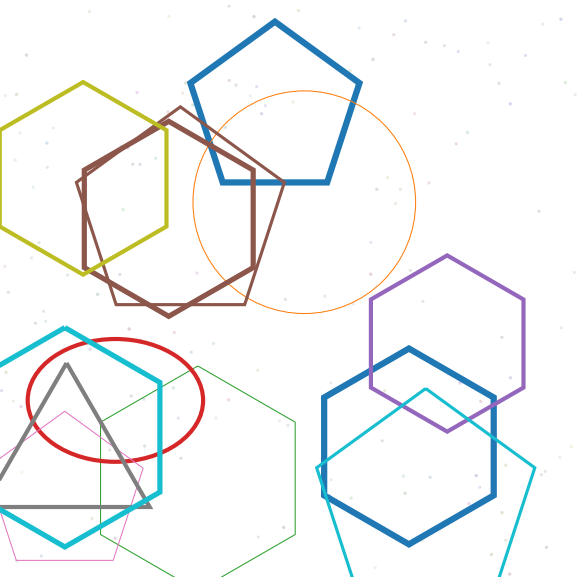[{"shape": "pentagon", "thickness": 3, "radius": 0.77, "center": [0.476, 0.808]}, {"shape": "hexagon", "thickness": 3, "radius": 0.85, "center": [0.708, 0.226]}, {"shape": "circle", "thickness": 0.5, "radius": 0.96, "center": [0.527, 0.649]}, {"shape": "hexagon", "thickness": 0.5, "radius": 0.97, "center": [0.343, 0.171]}, {"shape": "oval", "thickness": 2, "radius": 0.76, "center": [0.2, 0.306]}, {"shape": "hexagon", "thickness": 2, "radius": 0.76, "center": [0.774, 0.404]}, {"shape": "hexagon", "thickness": 2.5, "radius": 0.84, "center": [0.292, 0.62]}, {"shape": "pentagon", "thickness": 1.5, "radius": 0.95, "center": [0.312, 0.625]}, {"shape": "pentagon", "thickness": 0.5, "radius": 0.71, "center": [0.112, 0.144]}, {"shape": "triangle", "thickness": 2, "radius": 0.83, "center": [0.115, 0.204]}, {"shape": "hexagon", "thickness": 2, "radius": 0.83, "center": [0.144, 0.69]}, {"shape": "hexagon", "thickness": 2.5, "radius": 0.95, "center": [0.112, 0.242]}, {"shape": "pentagon", "thickness": 1.5, "radius": 0.99, "center": [0.737, 0.128]}]